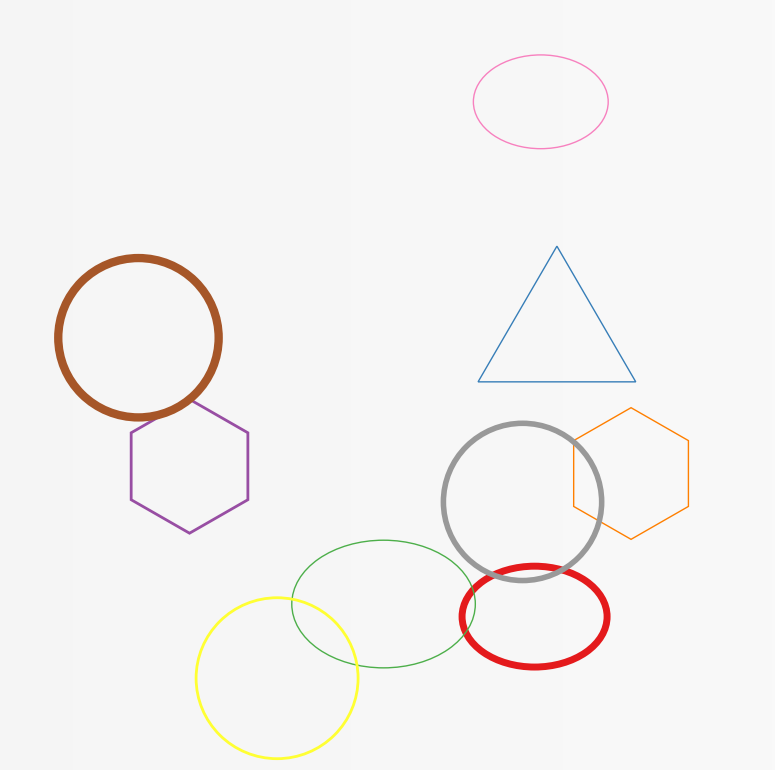[{"shape": "oval", "thickness": 2.5, "radius": 0.47, "center": [0.69, 0.199]}, {"shape": "triangle", "thickness": 0.5, "radius": 0.59, "center": [0.719, 0.563]}, {"shape": "oval", "thickness": 0.5, "radius": 0.59, "center": [0.495, 0.216]}, {"shape": "hexagon", "thickness": 1, "radius": 0.43, "center": [0.245, 0.394]}, {"shape": "hexagon", "thickness": 0.5, "radius": 0.43, "center": [0.814, 0.385]}, {"shape": "circle", "thickness": 1, "radius": 0.52, "center": [0.358, 0.119]}, {"shape": "circle", "thickness": 3, "radius": 0.52, "center": [0.179, 0.561]}, {"shape": "oval", "thickness": 0.5, "radius": 0.43, "center": [0.698, 0.868]}, {"shape": "circle", "thickness": 2, "radius": 0.51, "center": [0.674, 0.348]}]